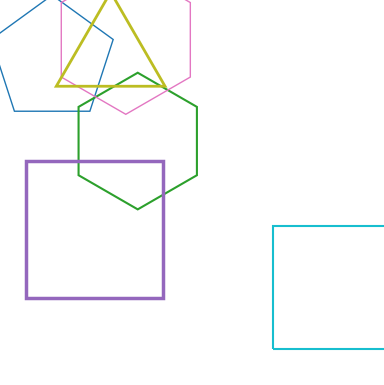[{"shape": "pentagon", "thickness": 1, "radius": 0.83, "center": [0.135, 0.846]}, {"shape": "hexagon", "thickness": 1.5, "radius": 0.89, "center": [0.358, 0.634]}, {"shape": "square", "thickness": 2.5, "radius": 0.89, "center": [0.245, 0.404]}, {"shape": "hexagon", "thickness": 1, "radius": 0.97, "center": [0.327, 0.897]}, {"shape": "triangle", "thickness": 2, "radius": 0.82, "center": [0.287, 0.858]}, {"shape": "square", "thickness": 1.5, "radius": 0.8, "center": [0.869, 0.253]}]